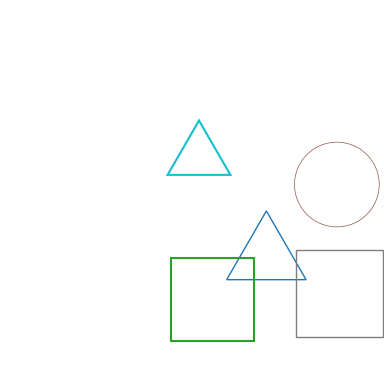[{"shape": "triangle", "thickness": 1, "radius": 0.6, "center": [0.692, 0.333]}, {"shape": "square", "thickness": 1.5, "radius": 0.54, "center": [0.553, 0.222]}, {"shape": "circle", "thickness": 0.5, "radius": 0.55, "center": [0.875, 0.521]}, {"shape": "square", "thickness": 1, "radius": 0.57, "center": [0.882, 0.237]}, {"shape": "triangle", "thickness": 1.5, "radius": 0.47, "center": [0.517, 0.593]}]